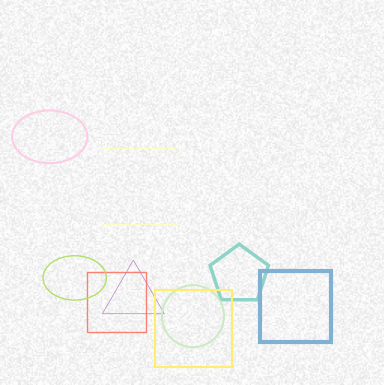[{"shape": "pentagon", "thickness": 2.5, "radius": 0.4, "center": [0.621, 0.286]}, {"shape": "square", "thickness": 0.5, "radius": 0.49, "center": [0.362, 0.518]}, {"shape": "square", "thickness": 1, "radius": 0.39, "center": [0.303, 0.216]}, {"shape": "square", "thickness": 3, "radius": 0.46, "center": [0.767, 0.203]}, {"shape": "oval", "thickness": 1, "radius": 0.41, "center": [0.194, 0.278]}, {"shape": "oval", "thickness": 1.5, "radius": 0.49, "center": [0.129, 0.645]}, {"shape": "triangle", "thickness": 0.5, "radius": 0.46, "center": [0.346, 0.232]}, {"shape": "circle", "thickness": 1.5, "radius": 0.4, "center": [0.501, 0.179]}, {"shape": "square", "thickness": 1.5, "radius": 0.5, "center": [0.503, 0.147]}]